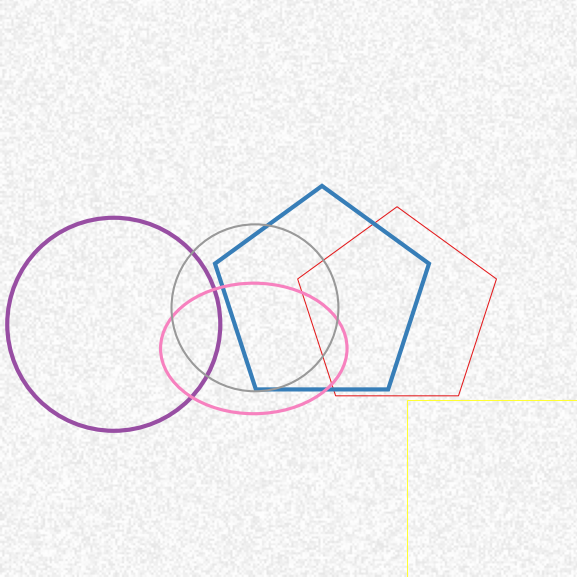[{"shape": "pentagon", "thickness": 0.5, "radius": 0.9, "center": [0.688, 0.46]}, {"shape": "pentagon", "thickness": 2, "radius": 0.97, "center": [0.558, 0.482]}, {"shape": "circle", "thickness": 2, "radius": 0.92, "center": [0.197, 0.438]}, {"shape": "square", "thickness": 0.5, "radius": 0.81, "center": [0.867, 0.143]}, {"shape": "oval", "thickness": 1.5, "radius": 0.81, "center": [0.439, 0.396]}, {"shape": "circle", "thickness": 1, "radius": 0.72, "center": [0.441, 0.466]}]